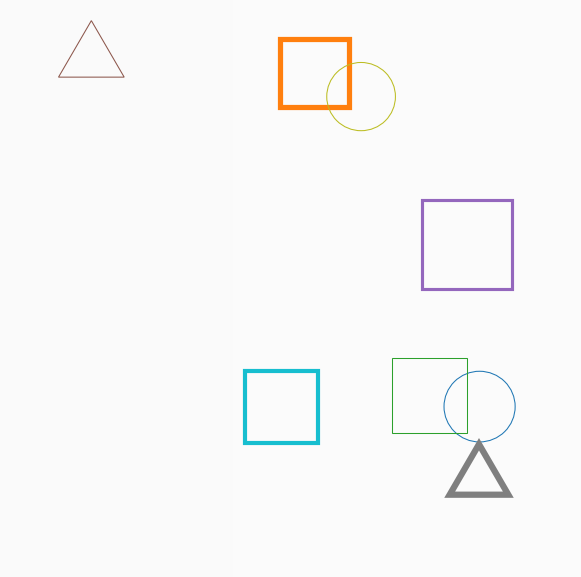[{"shape": "circle", "thickness": 0.5, "radius": 0.31, "center": [0.825, 0.295]}, {"shape": "square", "thickness": 2.5, "radius": 0.3, "center": [0.541, 0.873]}, {"shape": "square", "thickness": 0.5, "radius": 0.32, "center": [0.738, 0.315]}, {"shape": "square", "thickness": 1.5, "radius": 0.39, "center": [0.803, 0.576]}, {"shape": "triangle", "thickness": 0.5, "radius": 0.33, "center": [0.157, 0.898]}, {"shape": "triangle", "thickness": 3, "radius": 0.29, "center": [0.824, 0.172]}, {"shape": "circle", "thickness": 0.5, "radius": 0.3, "center": [0.621, 0.832]}, {"shape": "square", "thickness": 2, "radius": 0.31, "center": [0.484, 0.295]}]